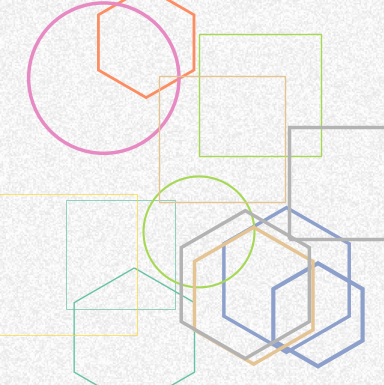[{"shape": "square", "thickness": 0.5, "radius": 0.71, "center": [0.312, 0.339]}, {"shape": "hexagon", "thickness": 1, "radius": 0.9, "center": [0.349, 0.124]}, {"shape": "hexagon", "thickness": 2, "radius": 0.72, "center": [0.38, 0.89]}, {"shape": "hexagon", "thickness": 2.5, "radius": 0.94, "center": [0.744, 0.273]}, {"shape": "hexagon", "thickness": 3, "radius": 0.67, "center": [0.826, 0.182]}, {"shape": "circle", "thickness": 2.5, "radius": 0.98, "center": [0.27, 0.797]}, {"shape": "square", "thickness": 1, "radius": 0.79, "center": [0.675, 0.753]}, {"shape": "circle", "thickness": 1.5, "radius": 0.72, "center": [0.517, 0.398]}, {"shape": "square", "thickness": 0.5, "radius": 0.92, "center": [0.173, 0.314]}, {"shape": "hexagon", "thickness": 2.5, "radius": 0.89, "center": [0.659, 0.232]}, {"shape": "square", "thickness": 1, "radius": 0.81, "center": [0.576, 0.639]}, {"shape": "square", "thickness": 2.5, "radius": 0.73, "center": [0.896, 0.524]}, {"shape": "hexagon", "thickness": 2.5, "radius": 0.96, "center": [0.637, 0.261]}]